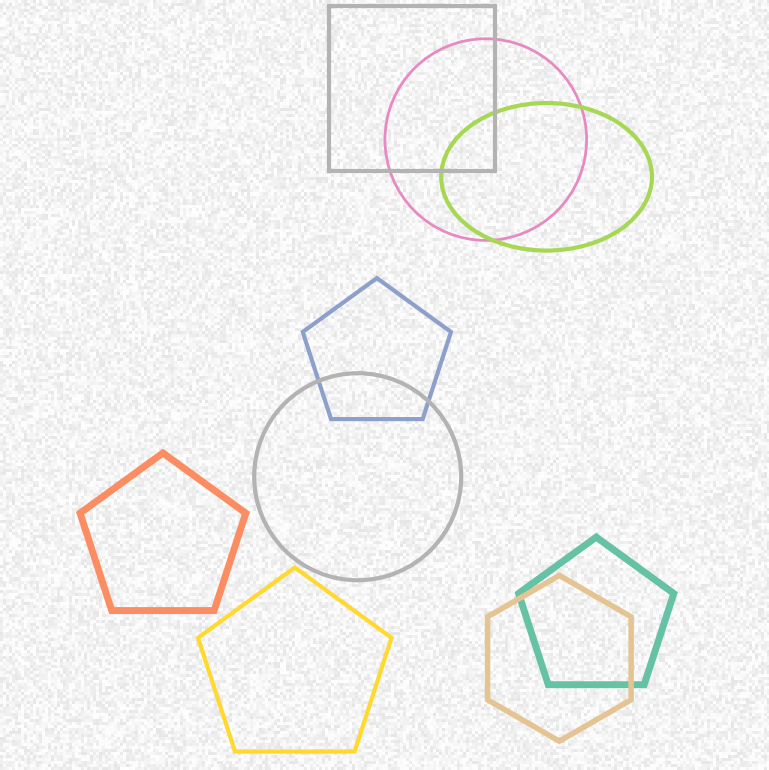[{"shape": "pentagon", "thickness": 2.5, "radius": 0.53, "center": [0.774, 0.197]}, {"shape": "pentagon", "thickness": 2.5, "radius": 0.57, "center": [0.212, 0.299]}, {"shape": "pentagon", "thickness": 1.5, "radius": 0.51, "center": [0.489, 0.538]}, {"shape": "circle", "thickness": 1, "radius": 0.65, "center": [0.631, 0.819]}, {"shape": "oval", "thickness": 1.5, "radius": 0.68, "center": [0.71, 0.77]}, {"shape": "pentagon", "thickness": 1.5, "radius": 0.66, "center": [0.383, 0.131]}, {"shape": "hexagon", "thickness": 2, "radius": 0.54, "center": [0.726, 0.145]}, {"shape": "square", "thickness": 1.5, "radius": 0.54, "center": [0.535, 0.885]}, {"shape": "circle", "thickness": 1.5, "radius": 0.67, "center": [0.465, 0.381]}]